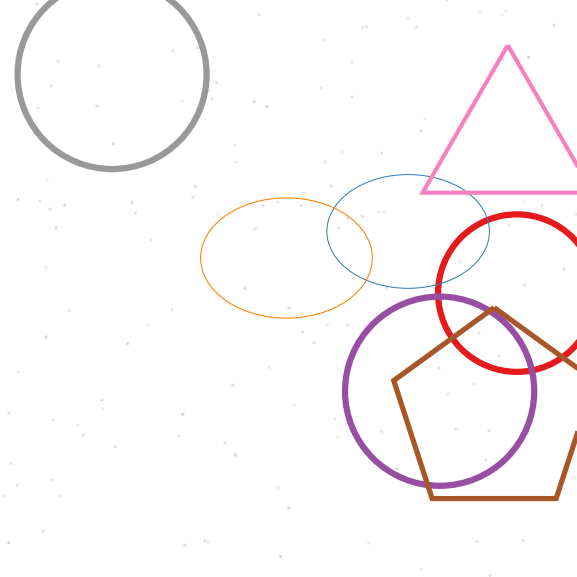[{"shape": "circle", "thickness": 3, "radius": 0.68, "center": [0.895, 0.492]}, {"shape": "oval", "thickness": 0.5, "radius": 0.7, "center": [0.707, 0.598]}, {"shape": "circle", "thickness": 3, "radius": 0.82, "center": [0.761, 0.322]}, {"shape": "oval", "thickness": 0.5, "radius": 0.74, "center": [0.496, 0.552]}, {"shape": "pentagon", "thickness": 2.5, "radius": 0.91, "center": [0.856, 0.284]}, {"shape": "triangle", "thickness": 2, "radius": 0.85, "center": [0.879, 0.751]}, {"shape": "circle", "thickness": 3, "radius": 0.82, "center": [0.194, 0.87]}]